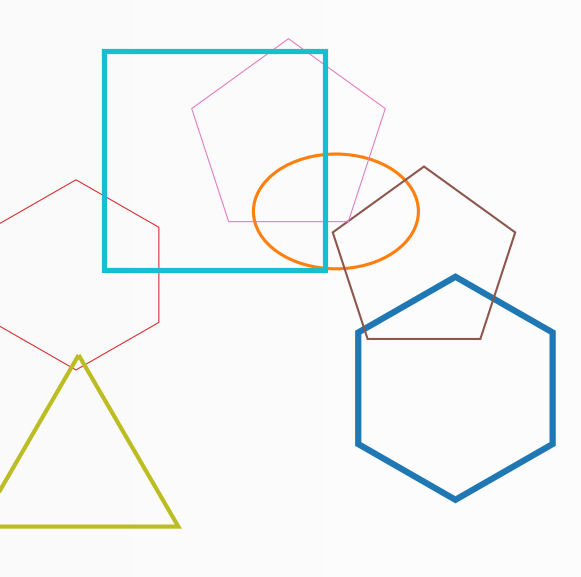[{"shape": "hexagon", "thickness": 3, "radius": 0.97, "center": [0.784, 0.327]}, {"shape": "oval", "thickness": 1.5, "radius": 0.71, "center": [0.578, 0.633]}, {"shape": "hexagon", "thickness": 0.5, "radius": 0.82, "center": [0.131, 0.523]}, {"shape": "pentagon", "thickness": 1, "radius": 0.83, "center": [0.729, 0.546]}, {"shape": "pentagon", "thickness": 0.5, "radius": 0.88, "center": [0.496, 0.757]}, {"shape": "triangle", "thickness": 2, "radius": 0.99, "center": [0.135, 0.186]}, {"shape": "square", "thickness": 2.5, "radius": 0.95, "center": [0.369, 0.721]}]